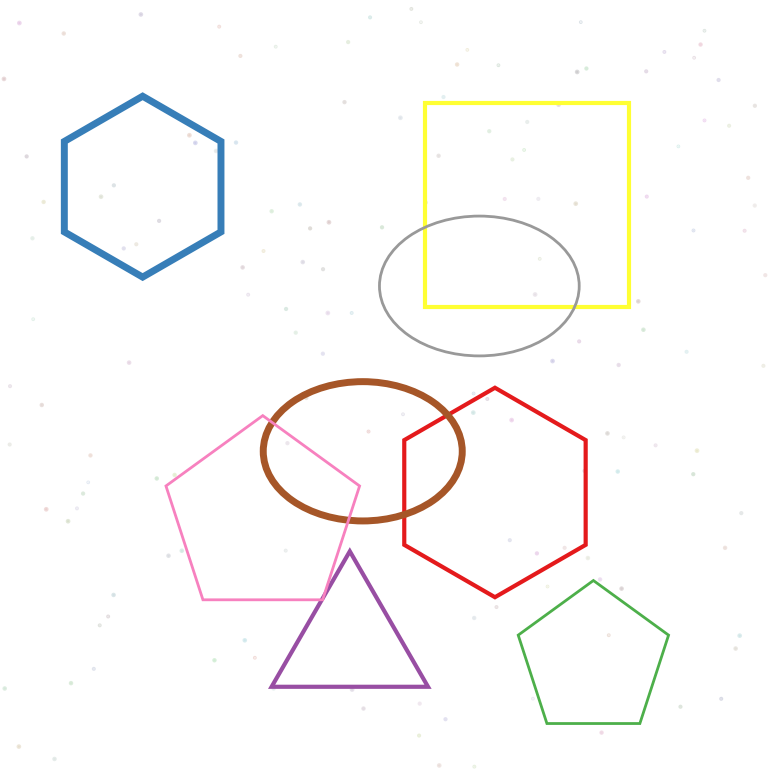[{"shape": "hexagon", "thickness": 1.5, "radius": 0.68, "center": [0.643, 0.36]}, {"shape": "hexagon", "thickness": 2.5, "radius": 0.59, "center": [0.185, 0.758]}, {"shape": "pentagon", "thickness": 1, "radius": 0.51, "center": [0.771, 0.143]}, {"shape": "triangle", "thickness": 1.5, "radius": 0.59, "center": [0.454, 0.167]}, {"shape": "square", "thickness": 1.5, "radius": 0.66, "center": [0.684, 0.734]}, {"shape": "oval", "thickness": 2.5, "radius": 0.65, "center": [0.471, 0.414]}, {"shape": "pentagon", "thickness": 1, "radius": 0.66, "center": [0.341, 0.328]}, {"shape": "oval", "thickness": 1, "radius": 0.65, "center": [0.623, 0.629]}]